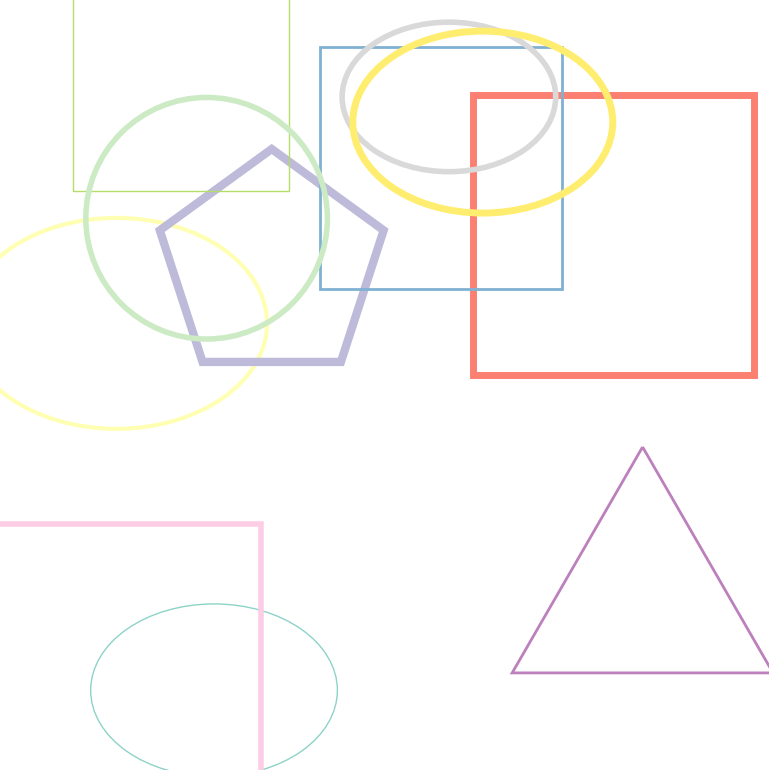[{"shape": "oval", "thickness": 0.5, "radius": 0.8, "center": [0.278, 0.104]}, {"shape": "oval", "thickness": 1.5, "radius": 0.98, "center": [0.151, 0.58]}, {"shape": "pentagon", "thickness": 3, "radius": 0.76, "center": [0.353, 0.654]}, {"shape": "square", "thickness": 2.5, "radius": 0.91, "center": [0.797, 0.695]}, {"shape": "square", "thickness": 1, "radius": 0.79, "center": [0.573, 0.782]}, {"shape": "square", "thickness": 0.5, "radius": 0.7, "center": [0.235, 0.892]}, {"shape": "square", "thickness": 2, "radius": 0.92, "center": [0.156, 0.136]}, {"shape": "oval", "thickness": 2, "radius": 0.69, "center": [0.583, 0.874]}, {"shape": "triangle", "thickness": 1, "radius": 0.98, "center": [0.835, 0.224]}, {"shape": "circle", "thickness": 2, "radius": 0.78, "center": [0.268, 0.717]}, {"shape": "oval", "thickness": 2.5, "radius": 0.84, "center": [0.627, 0.841]}]